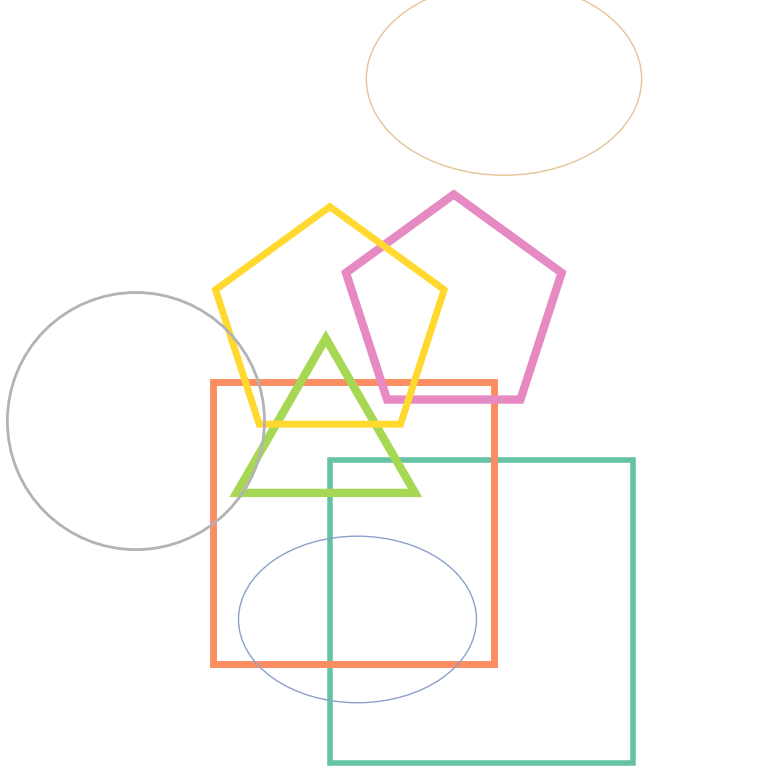[{"shape": "square", "thickness": 2, "radius": 0.98, "center": [0.625, 0.205]}, {"shape": "square", "thickness": 2.5, "radius": 0.91, "center": [0.459, 0.321]}, {"shape": "oval", "thickness": 0.5, "radius": 0.77, "center": [0.464, 0.196]}, {"shape": "pentagon", "thickness": 3, "radius": 0.74, "center": [0.589, 0.6]}, {"shape": "triangle", "thickness": 3, "radius": 0.67, "center": [0.423, 0.427]}, {"shape": "pentagon", "thickness": 2.5, "radius": 0.78, "center": [0.428, 0.575]}, {"shape": "oval", "thickness": 0.5, "radius": 0.89, "center": [0.655, 0.898]}, {"shape": "circle", "thickness": 1, "radius": 0.83, "center": [0.177, 0.453]}]